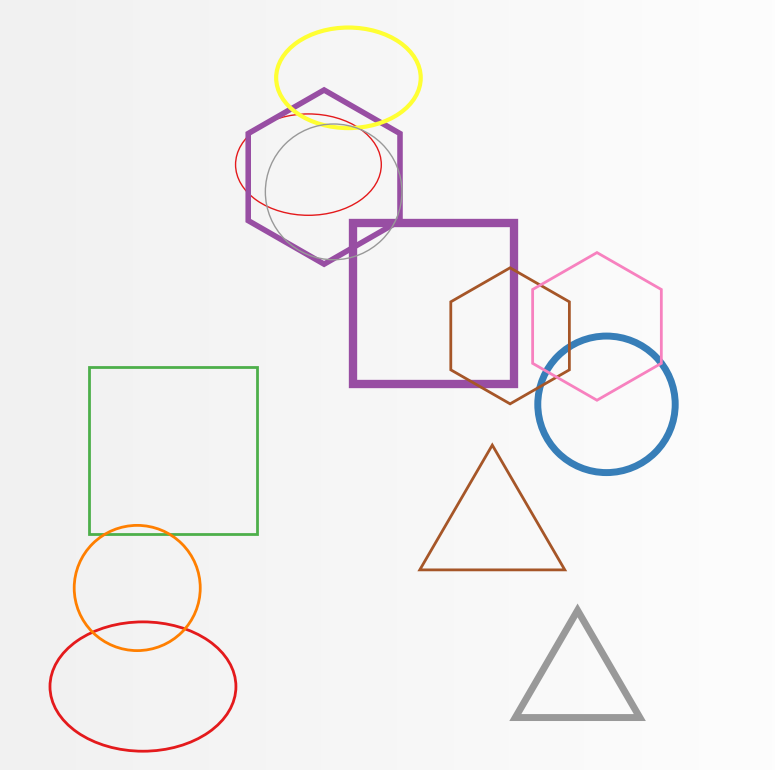[{"shape": "oval", "thickness": 1, "radius": 0.6, "center": [0.184, 0.108]}, {"shape": "oval", "thickness": 0.5, "radius": 0.47, "center": [0.398, 0.786]}, {"shape": "circle", "thickness": 2.5, "radius": 0.44, "center": [0.783, 0.475]}, {"shape": "square", "thickness": 1, "radius": 0.54, "center": [0.223, 0.415]}, {"shape": "hexagon", "thickness": 2, "radius": 0.57, "center": [0.418, 0.77]}, {"shape": "square", "thickness": 3, "radius": 0.52, "center": [0.559, 0.606]}, {"shape": "circle", "thickness": 1, "radius": 0.41, "center": [0.177, 0.236]}, {"shape": "oval", "thickness": 1.5, "radius": 0.47, "center": [0.45, 0.899]}, {"shape": "hexagon", "thickness": 1, "radius": 0.44, "center": [0.658, 0.564]}, {"shape": "triangle", "thickness": 1, "radius": 0.54, "center": [0.635, 0.314]}, {"shape": "hexagon", "thickness": 1, "radius": 0.48, "center": [0.77, 0.576]}, {"shape": "triangle", "thickness": 2.5, "radius": 0.46, "center": [0.745, 0.114]}, {"shape": "circle", "thickness": 0.5, "radius": 0.44, "center": [0.431, 0.751]}]